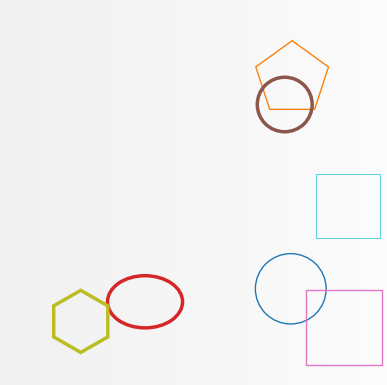[{"shape": "circle", "thickness": 1, "radius": 0.46, "center": [0.75, 0.25]}, {"shape": "pentagon", "thickness": 1, "radius": 0.49, "center": [0.754, 0.796]}, {"shape": "oval", "thickness": 2.5, "radius": 0.48, "center": [0.374, 0.216]}, {"shape": "circle", "thickness": 2.5, "radius": 0.35, "center": [0.735, 0.729]}, {"shape": "square", "thickness": 1, "radius": 0.49, "center": [0.888, 0.15]}, {"shape": "hexagon", "thickness": 2.5, "radius": 0.4, "center": [0.208, 0.165]}, {"shape": "square", "thickness": 0.5, "radius": 0.41, "center": [0.898, 0.466]}]